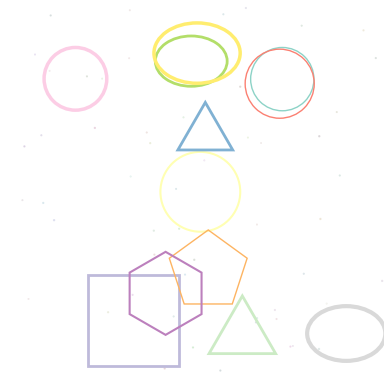[{"shape": "circle", "thickness": 1, "radius": 0.41, "center": [0.733, 0.794]}, {"shape": "circle", "thickness": 1.5, "radius": 0.52, "center": [0.52, 0.502]}, {"shape": "square", "thickness": 2, "radius": 0.59, "center": [0.347, 0.168]}, {"shape": "circle", "thickness": 1, "radius": 0.45, "center": [0.726, 0.783]}, {"shape": "triangle", "thickness": 2, "radius": 0.41, "center": [0.533, 0.652]}, {"shape": "pentagon", "thickness": 1, "radius": 0.53, "center": [0.541, 0.296]}, {"shape": "oval", "thickness": 2, "radius": 0.47, "center": [0.497, 0.841]}, {"shape": "circle", "thickness": 2.5, "radius": 0.41, "center": [0.196, 0.795]}, {"shape": "oval", "thickness": 3, "radius": 0.51, "center": [0.899, 0.134]}, {"shape": "hexagon", "thickness": 1.5, "radius": 0.54, "center": [0.43, 0.238]}, {"shape": "triangle", "thickness": 2, "radius": 0.5, "center": [0.629, 0.131]}, {"shape": "oval", "thickness": 2.5, "radius": 0.56, "center": [0.512, 0.862]}]